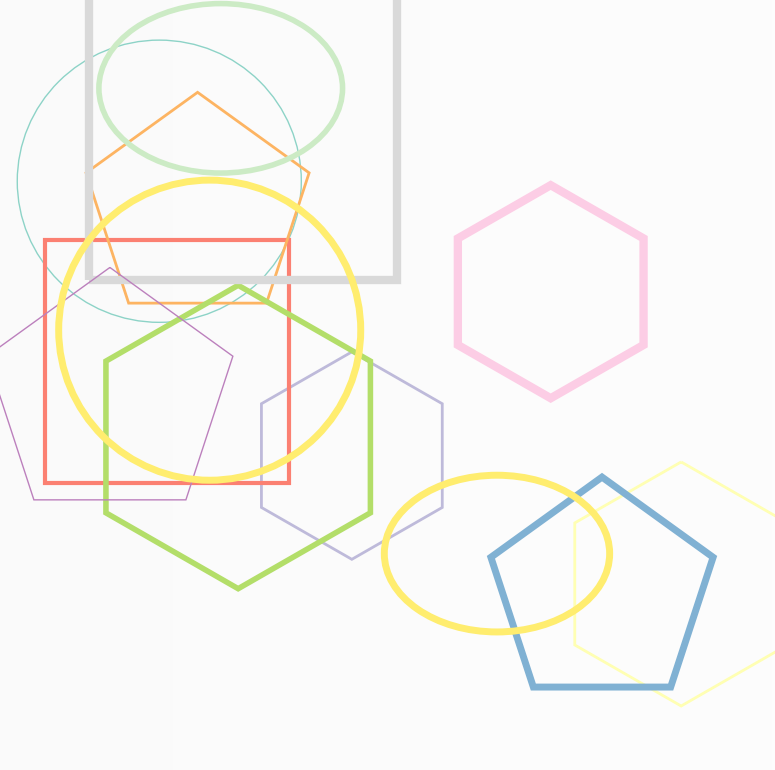[{"shape": "circle", "thickness": 0.5, "radius": 0.92, "center": [0.206, 0.765]}, {"shape": "hexagon", "thickness": 1, "radius": 0.79, "center": [0.879, 0.242]}, {"shape": "hexagon", "thickness": 1, "radius": 0.67, "center": [0.454, 0.408]}, {"shape": "square", "thickness": 1.5, "radius": 0.79, "center": [0.216, 0.53]}, {"shape": "pentagon", "thickness": 2.5, "radius": 0.75, "center": [0.777, 0.23]}, {"shape": "pentagon", "thickness": 1, "radius": 0.76, "center": [0.255, 0.729]}, {"shape": "hexagon", "thickness": 2, "radius": 0.99, "center": [0.307, 0.432]}, {"shape": "hexagon", "thickness": 3, "radius": 0.69, "center": [0.711, 0.621]}, {"shape": "square", "thickness": 3, "radius": 0.99, "center": [0.314, 0.835]}, {"shape": "pentagon", "thickness": 0.5, "radius": 0.83, "center": [0.142, 0.486]}, {"shape": "oval", "thickness": 2, "radius": 0.79, "center": [0.285, 0.885]}, {"shape": "circle", "thickness": 2.5, "radius": 0.97, "center": [0.271, 0.571]}, {"shape": "oval", "thickness": 2.5, "radius": 0.73, "center": [0.641, 0.281]}]